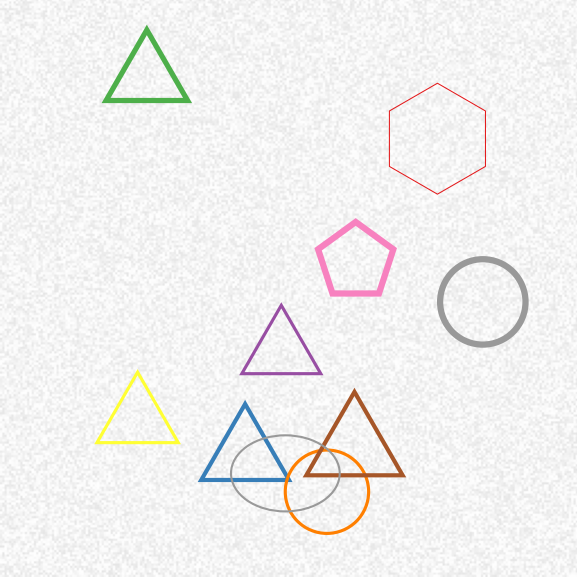[{"shape": "hexagon", "thickness": 0.5, "radius": 0.48, "center": [0.757, 0.759]}, {"shape": "triangle", "thickness": 2, "radius": 0.44, "center": [0.424, 0.212]}, {"shape": "triangle", "thickness": 2.5, "radius": 0.41, "center": [0.254, 0.866]}, {"shape": "triangle", "thickness": 1.5, "radius": 0.39, "center": [0.487, 0.392]}, {"shape": "circle", "thickness": 1.5, "radius": 0.36, "center": [0.566, 0.148]}, {"shape": "triangle", "thickness": 1.5, "radius": 0.41, "center": [0.238, 0.273]}, {"shape": "triangle", "thickness": 2, "radius": 0.48, "center": [0.614, 0.224]}, {"shape": "pentagon", "thickness": 3, "radius": 0.34, "center": [0.616, 0.546]}, {"shape": "oval", "thickness": 1, "radius": 0.47, "center": [0.494, 0.179]}, {"shape": "circle", "thickness": 3, "radius": 0.37, "center": [0.836, 0.476]}]